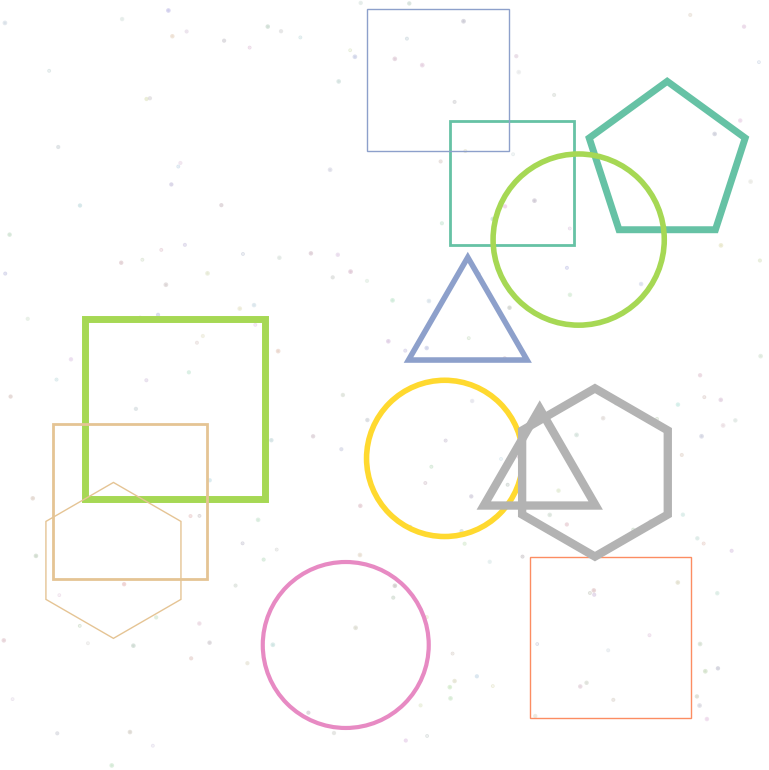[{"shape": "pentagon", "thickness": 2.5, "radius": 0.53, "center": [0.866, 0.788]}, {"shape": "square", "thickness": 1, "radius": 0.4, "center": [0.665, 0.762]}, {"shape": "square", "thickness": 0.5, "radius": 0.52, "center": [0.793, 0.172]}, {"shape": "triangle", "thickness": 2, "radius": 0.44, "center": [0.608, 0.577]}, {"shape": "square", "thickness": 0.5, "radius": 0.46, "center": [0.568, 0.896]}, {"shape": "circle", "thickness": 1.5, "radius": 0.54, "center": [0.449, 0.162]}, {"shape": "square", "thickness": 2.5, "radius": 0.59, "center": [0.227, 0.469]}, {"shape": "circle", "thickness": 2, "radius": 0.56, "center": [0.752, 0.689]}, {"shape": "circle", "thickness": 2, "radius": 0.51, "center": [0.577, 0.405]}, {"shape": "hexagon", "thickness": 0.5, "radius": 0.51, "center": [0.147, 0.272]}, {"shape": "square", "thickness": 1, "radius": 0.5, "center": [0.169, 0.349]}, {"shape": "hexagon", "thickness": 3, "radius": 0.55, "center": [0.773, 0.386]}, {"shape": "triangle", "thickness": 3, "radius": 0.42, "center": [0.701, 0.385]}]